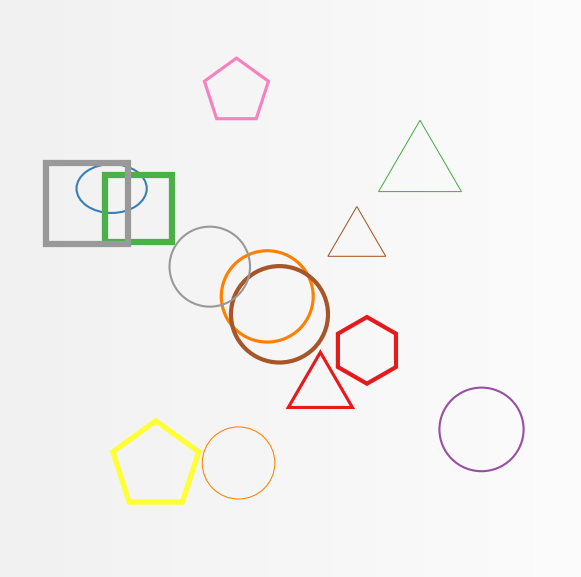[{"shape": "hexagon", "thickness": 2, "radius": 0.29, "center": [0.631, 0.392]}, {"shape": "triangle", "thickness": 1.5, "radius": 0.32, "center": [0.551, 0.325]}, {"shape": "oval", "thickness": 1, "radius": 0.3, "center": [0.192, 0.673]}, {"shape": "triangle", "thickness": 0.5, "radius": 0.41, "center": [0.723, 0.709]}, {"shape": "square", "thickness": 3, "radius": 0.29, "center": [0.239, 0.638]}, {"shape": "circle", "thickness": 1, "radius": 0.36, "center": [0.828, 0.256]}, {"shape": "circle", "thickness": 1.5, "radius": 0.4, "center": [0.46, 0.486]}, {"shape": "circle", "thickness": 0.5, "radius": 0.31, "center": [0.41, 0.197]}, {"shape": "pentagon", "thickness": 2.5, "radius": 0.39, "center": [0.268, 0.193]}, {"shape": "triangle", "thickness": 0.5, "radius": 0.29, "center": [0.614, 0.584]}, {"shape": "circle", "thickness": 2, "radius": 0.42, "center": [0.481, 0.455]}, {"shape": "pentagon", "thickness": 1.5, "radius": 0.29, "center": [0.407, 0.841]}, {"shape": "square", "thickness": 3, "radius": 0.35, "center": [0.15, 0.647]}, {"shape": "circle", "thickness": 1, "radius": 0.35, "center": [0.361, 0.537]}]